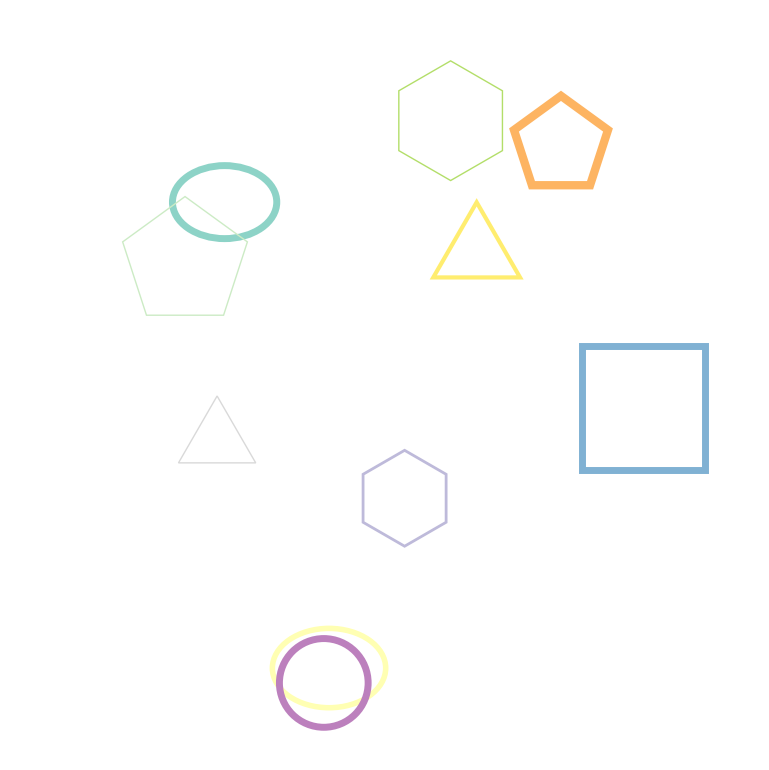[{"shape": "oval", "thickness": 2.5, "radius": 0.34, "center": [0.292, 0.738]}, {"shape": "oval", "thickness": 2, "radius": 0.37, "center": [0.427, 0.132]}, {"shape": "hexagon", "thickness": 1, "radius": 0.31, "center": [0.525, 0.353]}, {"shape": "square", "thickness": 2.5, "radius": 0.4, "center": [0.836, 0.47]}, {"shape": "pentagon", "thickness": 3, "radius": 0.32, "center": [0.729, 0.811]}, {"shape": "hexagon", "thickness": 0.5, "radius": 0.39, "center": [0.585, 0.843]}, {"shape": "triangle", "thickness": 0.5, "radius": 0.29, "center": [0.282, 0.428]}, {"shape": "circle", "thickness": 2.5, "radius": 0.29, "center": [0.42, 0.113]}, {"shape": "pentagon", "thickness": 0.5, "radius": 0.43, "center": [0.24, 0.66]}, {"shape": "triangle", "thickness": 1.5, "radius": 0.33, "center": [0.619, 0.672]}]